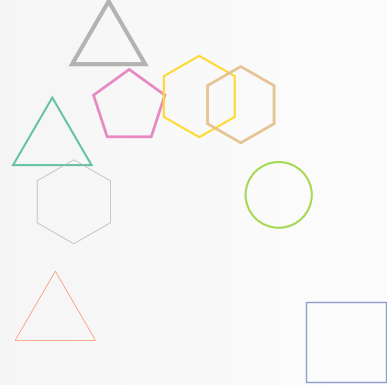[{"shape": "triangle", "thickness": 1.5, "radius": 0.58, "center": [0.135, 0.63]}, {"shape": "triangle", "thickness": 0.5, "radius": 0.6, "center": [0.143, 0.176]}, {"shape": "square", "thickness": 1, "radius": 0.52, "center": [0.893, 0.112]}, {"shape": "pentagon", "thickness": 2, "radius": 0.48, "center": [0.333, 0.723]}, {"shape": "circle", "thickness": 1.5, "radius": 0.43, "center": [0.719, 0.494]}, {"shape": "hexagon", "thickness": 1.5, "radius": 0.53, "center": [0.514, 0.749]}, {"shape": "hexagon", "thickness": 2, "radius": 0.5, "center": [0.621, 0.728]}, {"shape": "hexagon", "thickness": 0.5, "radius": 0.55, "center": [0.19, 0.476]}, {"shape": "triangle", "thickness": 3, "radius": 0.54, "center": [0.28, 0.888]}]